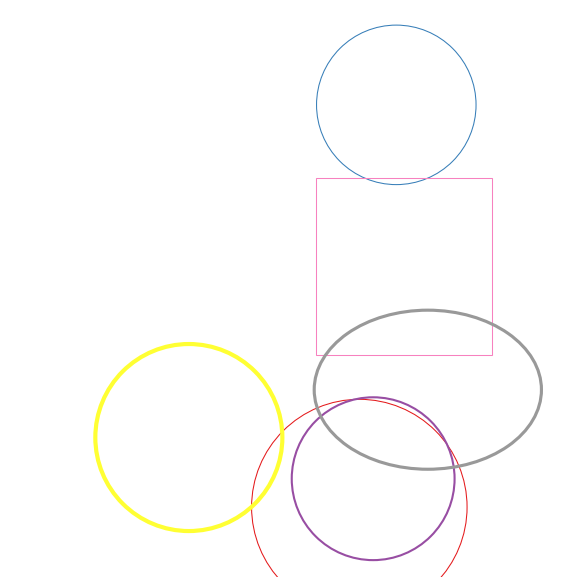[{"shape": "circle", "thickness": 0.5, "radius": 0.93, "center": [0.622, 0.121]}, {"shape": "circle", "thickness": 0.5, "radius": 0.69, "center": [0.686, 0.818]}, {"shape": "circle", "thickness": 1, "radius": 0.7, "center": [0.646, 0.17]}, {"shape": "circle", "thickness": 2, "radius": 0.81, "center": [0.327, 0.242]}, {"shape": "square", "thickness": 0.5, "radius": 0.76, "center": [0.699, 0.538]}, {"shape": "oval", "thickness": 1.5, "radius": 0.98, "center": [0.741, 0.324]}]